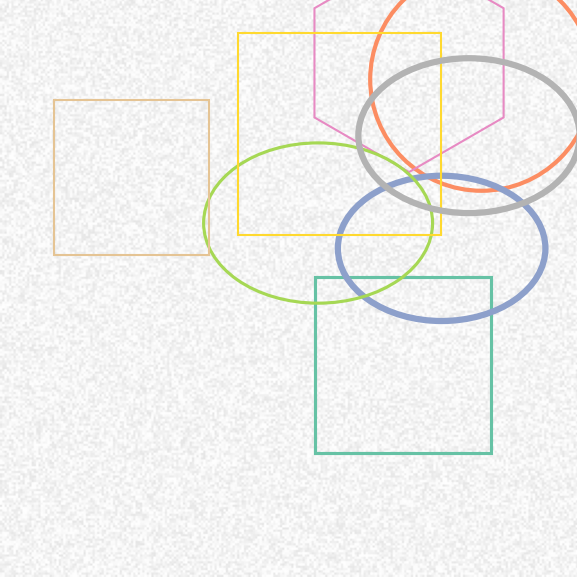[{"shape": "square", "thickness": 1.5, "radius": 0.76, "center": [0.698, 0.367]}, {"shape": "circle", "thickness": 2, "radius": 0.96, "center": [0.834, 0.862]}, {"shape": "oval", "thickness": 3, "radius": 0.9, "center": [0.765, 0.569]}, {"shape": "hexagon", "thickness": 1, "radius": 0.95, "center": [0.708, 0.89]}, {"shape": "oval", "thickness": 1.5, "radius": 0.99, "center": [0.551, 0.613]}, {"shape": "square", "thickness": 1, "radius": 0.88, "center": [0.588, 0.766]}, {"shape": "square", "thickness": 1, "radius": 0.67, "center": [0.227, 0.692]}, {"shape": "oval", "thickness": 3, "radius": 0.96, "center": [0.812, 0.764]}]